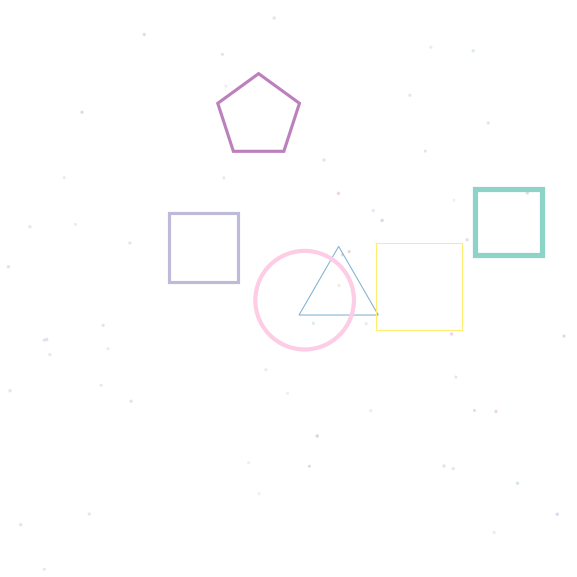[{"shape": "square", "thickness": 2.5, "radius": 0.29, "center": [0.881, 0.615]}, {"shape": "square", "thickness": 1.5, "radius": 0.3, "center": [0.353, 0.57]}, {"shape": "triangle", "thickness": 0.5, "radius": 0.4, "center": [0.586, 0.493]}, {"shape": "circle", "thickness": 2, "radius": 0.43, "center": [0.528, 0.479]}, {"shape": "pentagon", "thickness": 1.5, "radius": 0.37, "center": [0.448, 0.797]}, {"shape": "square", "thickness": 0.5, "radius": 0.37, "center": [0.726, 0.503]}]